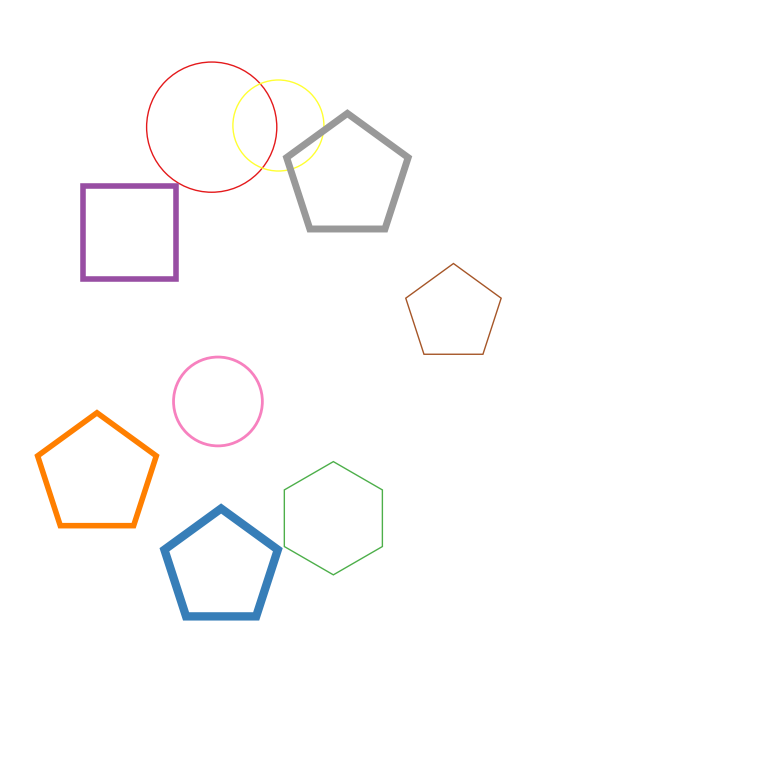[{"shape": "circle", "thickness": 0.5, "radius": 0.42, "center": [0.275, 0.835]}, {"shape": "pentagon", "thickness": 3, "radius": 0.39, "center": [0.287, 0.262]}, {"shape": "hexagon", "thickness": 0.5, "radius": 0.37, "center": [0.433, 0.327]}, {"shape": "square", "thickness": 2, "radius": 0.3, "center": [0.168, 0.698]}, {"shape": "pentagon", "thickness": 2, "radius": 0.41, "center": [0.126, 0.383]}, {"shape": "circle", "thickness": 0.5, "radius": 0.3, "center": [0.362, 0.837]}, {"shape": "pentagon", "thickness": 0.5, "radius": 0.33, "center": [0.589, 0.593]}, {"shape": "circle", "thickness": 1, "radius": 0.29, "center": [0.283, 0.479]}, {"shape": "pentagon", "thickness": 2.5, "radius": 0.41, "center": [0.451, 0.77]}]